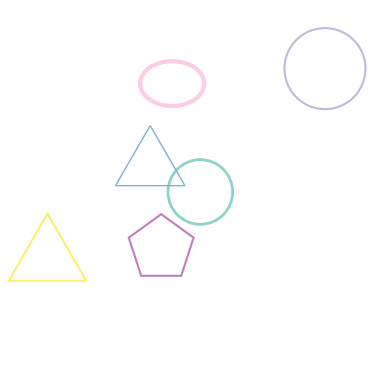[{"shape": "circle", "thickness": 2, "radius": 0.42, "center": [0.52, 0.501]}, {"shape": "circle", "thickness": 1.5, "radius": 0.53, "center": [0.844, 0.822]}, {"shape": "triangle", "thickness": 1, "radius": 0.52, "center": [0.39, 0.57]}, {"shape": "oval", "thickness": 3, "radius": 0.42, "center": [0.447, 0.783]}, {"shape": "pentagon", "thickness": 1.5, "radius": 0.44, "center": [0.419, 0.355]}, {"shape": "triangle", "thickness": 1.5, "radius": 0.58, "center": [0.123, 0.329]}]